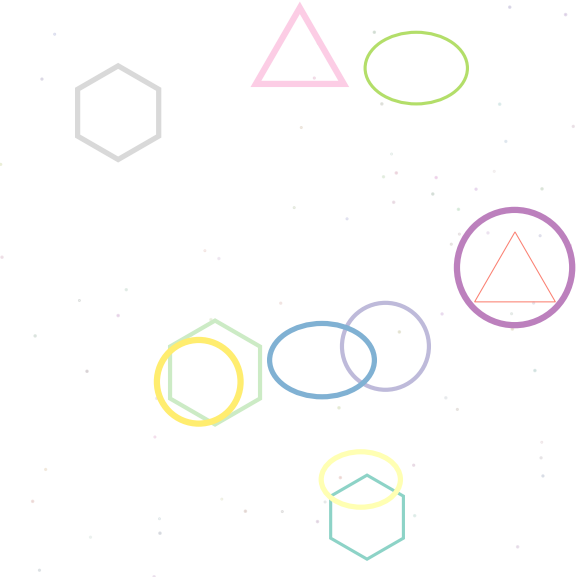[{"shape": "hexagon", "thickness": 1.5, "radius": 0.36, "center": [0.636, 0.104]}, {"shape": "oval", "thickness": 2.5, "radius": 0.34, "center": [0.625, 0.169]}, {"shape": "circle", "thickness": 2, "radius": 0.38, "center": [0.667, 0.399]}, {"shape": "triangle", "thickness": 0.5, "radius": 0.4, "center": [0.892, 0.517]}, {"shape": "oval", "thickness": 2.5, "radius": 0.45, "center": [0.558, 0.376]}, {"shape": "oval", "thickness": 1.5, "radius": 0.44, "center": [0.721, 0.881]}, {"shape": "triangle", "thickness": 3, "radius": 0.44, "center": [0.519, 0.898]}, {"shape": "hexagon", "thickness": 2.5, "radius": 0.41, "center": [0.205, 0.804]}, {"shape": "circle", "thickness": 3, "radius": 0.5, "center": [0.891, 0.536]}, {"shape": "hexagon", "thickness": 2, "radius": 0.45, "center": [0.372, 0.354]}, {"shape": "circle", "thickness": 3, "radius": 0.36, "center": [0.344, 0.338]}]